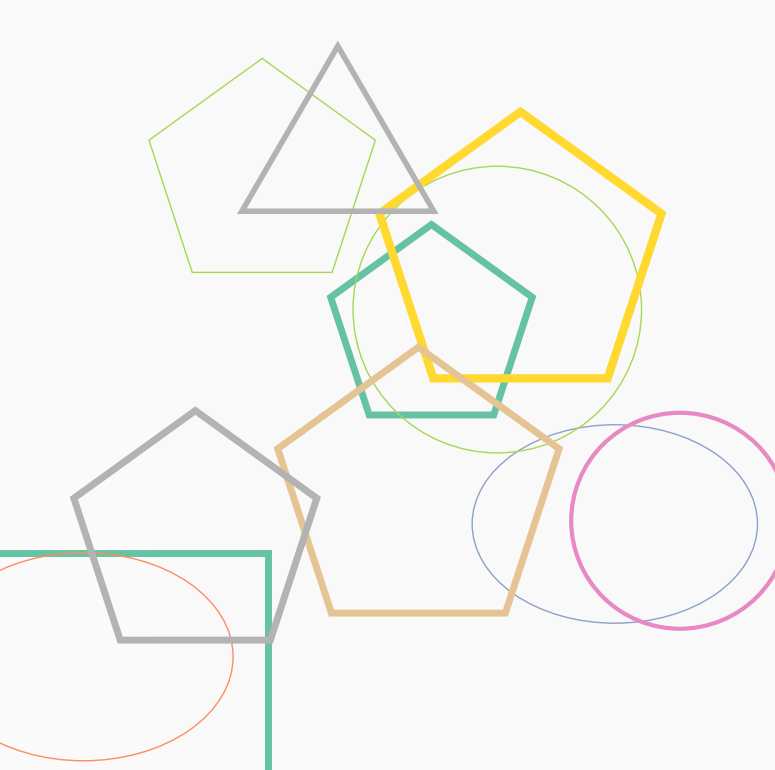[{"shape": "square", "thickness": 2.5, "radius": 0.91, "center": [0.164, 0.1]}, {"shape": "pentagon", "thickness": 2.5, "radius": 0.68, "center": [0.557, 0.572]}, {"shape": "oval", "thickness": 0.5, "radius": 0.97, "center": [0.108, 0.147]}, {"shape": "oval", "thickness": 0.5, "radius": 0.92, "center": [0.793, 0.32]}, {"shape": "circle", "thickness": 1.5, "radius": 0.7, "center": [0.877, 0.324]}, {"shape": "pentagon", "thickness": 0.5, "radius": 0.77, "center": [0.338, 0.77]}, {"shape": "circle", "thickness": 0.5, "radius": 0.93, "center": [0.642, 0.598]}, {"shape": "pentagon", "thickness": 3, "radius": 0.96, "center": [0.672, 0.663]}, {"shape": "pentagon", "thickness": 2.5, "radius": 0.95, "center": [0.54, 0.358]}, {"shape": "pentagon", "thickness": 2.5, "radius": 0.82, "center": [0.252, 0.302]}, {"shape": "triangle", "thickness": 2, "radius": 0.71, "center": [0.436, 0.797]}]